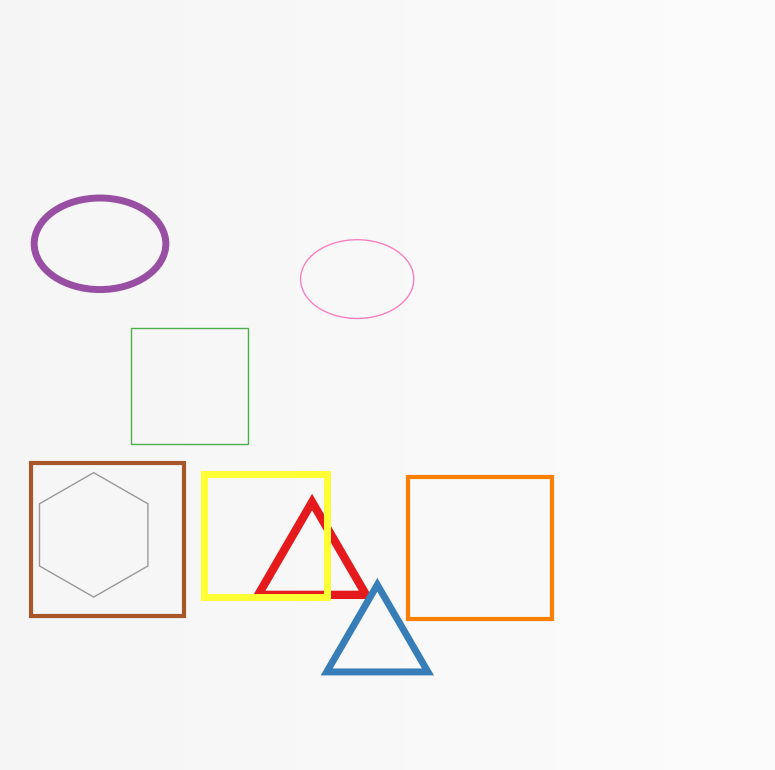[{"shape": "triangle", "thickness": 3, "radius": 0.4, "center": [0.403, 0.268]}, {"shape": "triangle", "thickness": 2.5, "radius": 0.38, "center": [0.487, 0.165]}, {"shape": "square", "thickness": 0.5, "radius": 0.38, "center": [0.244, 0.499]}, {"shape": "oval", "thickness": 2.5, "radius": 0.42, "center": [0.129, 0.683]}, {"shape": "square", "thickness": 1.5, "radius": 0.46, "center": [0.619, 0.288]}, {"shape": "square", "thickness": 2.5, "radius": 0.4, "center": [0.342, 0.305]}, {"shape": "square", "thickness": 1.5, "radius": 0.5, "center": [0.139, 0.299]}, {"shape": "oval", "thickness": 0.5, "radius": 0.37, "center": [0.461, 0.638]}, {"shape": "hexagon", "thickness": 0.5, "radius": 0.4, "center": [0.121, 0.305]}]